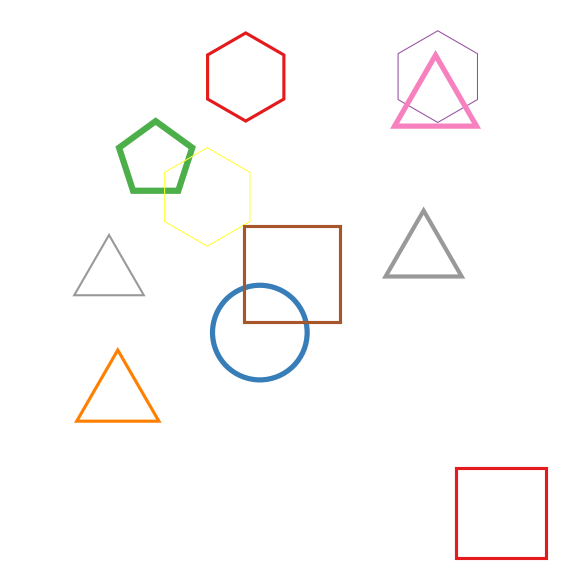[{"shape": "hexagon", "thickness": 1.5, "radius": 0.38, "center": [0.426, 0.866]}, {"shape": "square", "thickness": 1.5, "radius": 0.39, "center": [0.868, 0.111]}, {"shape": "circle", "thickness": 2.5, "radius": 0.41, "center": [0.45, 0.423]}, {"shape": "pentagon", "thickness": 3, "radius": 0.33, "center": [0.27, 0.723]}, {"shape": "hexagon", "thickness": 0.5, "radius": 0.4, "center": [0.758, 0.866]}, {"shape": "triangle", "thickness": 1.5, "radius": 0.41, "center": [0.204, 0.311]}, {"shape": "hexagon", "thickness": 0.5, "radius": 0.43, "center": [0.359, 0.658]}, {"shape": "square", "thickness": 1.5, "radius": 0.42, "center": [0.505, 0.524]}, {"shape": "triangle", "thickness": 2.5, "radius": 0.41, "center": [0.754, 0.822]}, {"shape": "triangle", "thickness": 1, "radius": 0.35, "center": [0.189, 0.523]}, {"shape": "triangle", "thickness": 2, "radius": 0.38, "center": [0.734, 0.558]}]